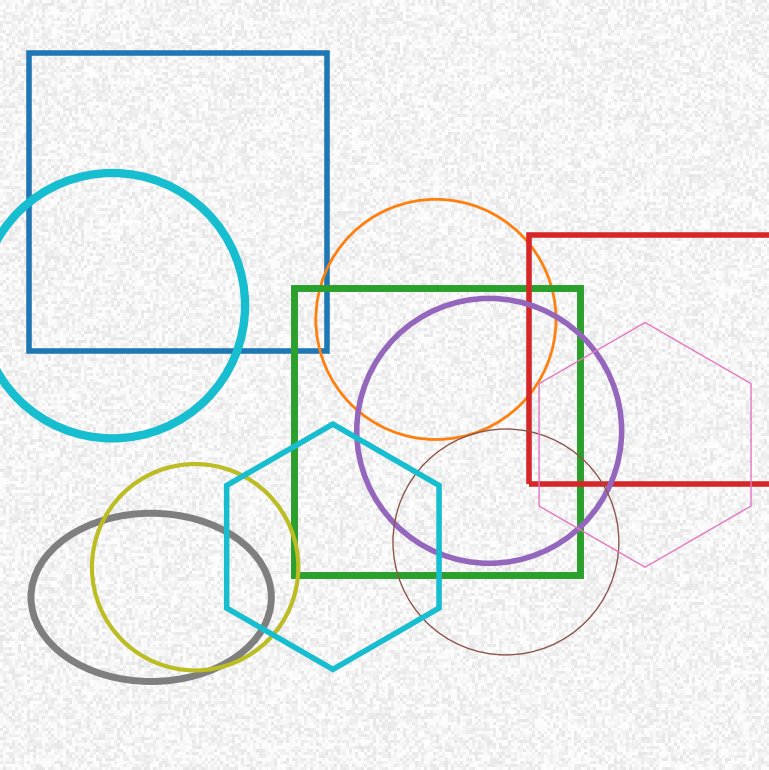[{"shape": "square", "thickness": 2, "radius": 0.97, "center": [0.231, 0.738]}, {"shape": "circle", "thickness": 1, "radius": 0.78, "center": [0.566, 0.585]}, {"shape": "square", "thickness": 2.5, "radius": 0.93, "center": [0.568, 0.44]}, {"shape": "square", "thickness": 2, "radius": 0.81, "center": [0.849, 0.533]}, {"shape": "circle", "thickness": 2, "radius": 0.86, "center": [0.635, 0.44]}, {"shape": "circle", "thickness": 0.5, "radius": 0.73, "center": [0.657, 0.296]}, {"shape": "hexagon", "thickness": 0.5, "radius": 0.79, "center": [0.838, 0.422]}, {"shape": "oval", "thickness": 2.5, "radius": 0.78, "center": [0.196, 0.224]}, {"shape": "circle", "thickness": 1.5, "radius": 0.67, "center": [0.253, 0.263]}, {"shape": "hexagon", "thickness": 2, "radius": 0.8, "center": [0.432, 0.29]}, {"shape": "circle", "thickness": 3, "radius": 0.86, "center": [0.146, 0.603]}]